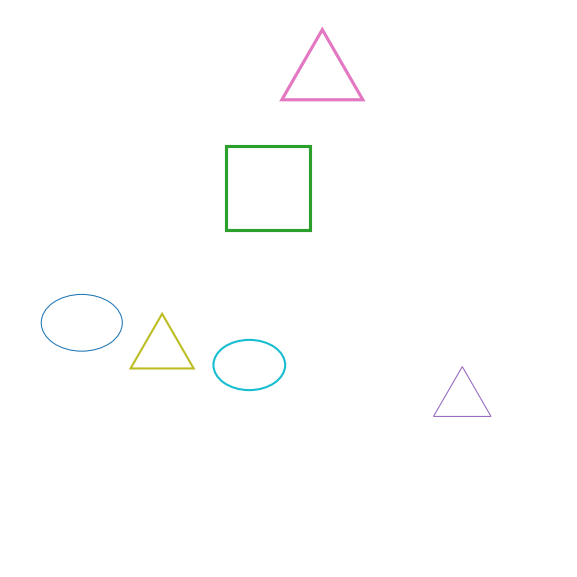[{"shape": "oval", "thickness": 0.5, "radius": 0.35, "center": [0.142, 0.44]}, {"shape": "square", "thickness": 1.5, "radius": 0.36, "center": [0.464, 0.674]}, {"shape": "triangle", "thickness": 0.5, "radius": 0.29, "center": [0.8, 0.307]}, {"shape": "triangle", "thickness": 1.5, "radius": 0.4, "center": [0.558, 0.867]}, {"shape": "triangle", "thickness": 1, "radius": 0.32, "center": [0.281, 0.393]}, {"shape": "oval", "thickness": 1, "radius": 0.31, "center": [0.432, 0.367]}]